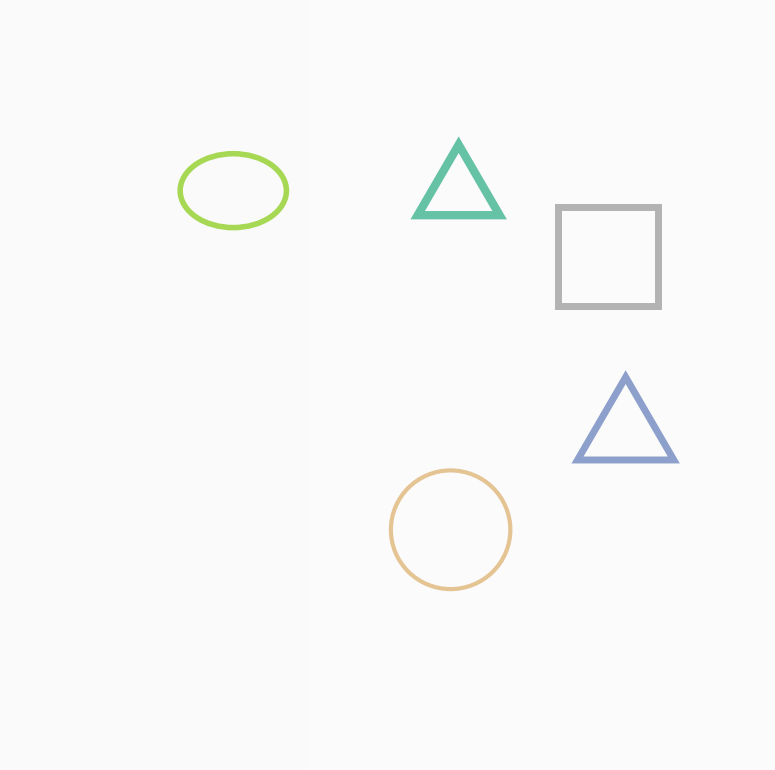[{"shape": "triangle", "thickness": 3, "radius": 0.31, "center": [0.592, 0.751]}, {"shape": "triangle", "thickness": 2.5, "radius": 0.36, "center": [0.807, 0.439]}, {"shape": "oval", "thickness": 2, "radius": 0.34, "center": [0.301, 0.752]}, {"shape": "circle", "thickness": 1.5, "radius": 0.39, "center": [0.581, 0.312]}, {"shape": "square", "thickness": 2.5, "radius": 0.32, "center": [0.785, 0.667]}]